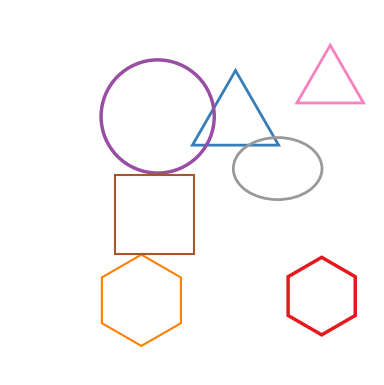[{"shape": "hexagon", "thickness": 2.5, "radius": 0.5, "center": [0.836, 0.231]}, {"shape": "triangle", "thickness": 2, "radius": 0.65, "center": [0.612, 0.688]}, {"shape": "circle", "thickness": 2.5, "radius": 0.73, "center": [0.409, 0.698]}, {"shape": "hexagon", "thickness": 1.5, "radius": 0.59, "center": [0.367, 0.22]}, {"shape": "square", "thickness": 1.5, "radius": 0.51, "center": [0.401, 0.443]}, {"shape": "triangle", "thickness": 2, "radius": 0.5, "center": [0.858, 0.783]}, {"shape": "oval", "thickness": 2, "radius": 0.58, "center": [0.721, 0.562]}]